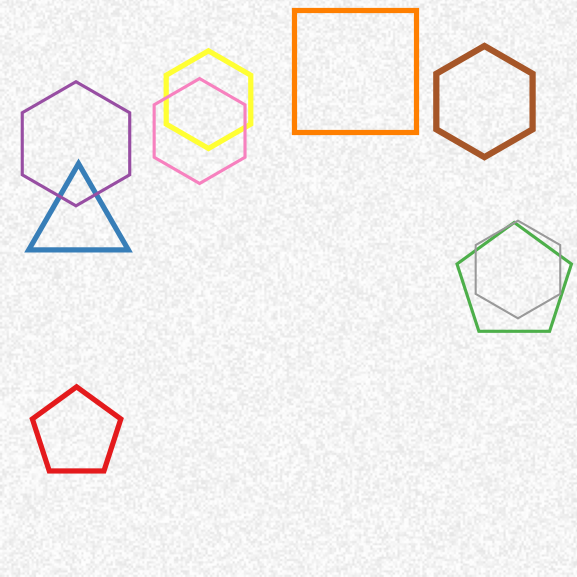[{"shape": "pentagon", "thickness": 2.5, "radius": 0.4, "center": [0.133, 0.249]}, {"shape": "triangle", "thickness": 2.5, "radius": 0.5, "center": [0.136, 0.616]}, {"shape": "pentagon", "thickness": 1.5, "radius": 0.52, "center": [0.89, 0.51]}, {"shape": "hexagon", "thickness": 1.5, "radius": 0.54, "center": [0.132, 0.75]}, {"shape": "square", "thickness": 2.5, "radius": 0.53, "center": [0.615, 0.876]}, {"shape": "hexagon", "thickness": 2.5, "radius": 0.42, "center": [0.361, 0.827]}, {"shape": "hexagon", "thickness": 3, "radius": 0.48, "center": [0.839, 0.823]}, {"shape": "hexagon", "thickness": 1.5, "radius": 0.45, "center": [0.346, 0.772]}, {"shape": "hexagon", "thickness": 1, "radius": 0.42, "center": [0.897, 0.532]}]